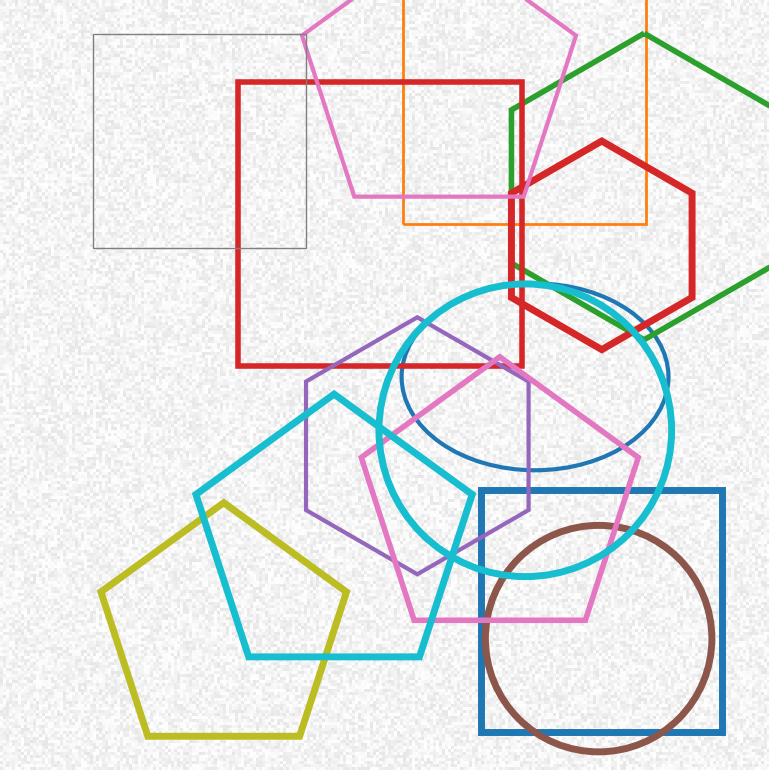[{"shape": "oval", "thickness": 1.5, "radius": 0.87, "center": [0.695, 0.511]}, {"shape": "square", "thickness": 2.5, "radius": 0.78, "center": [0.781, 0.207]}, {"shape": "square", "thickness": 1, "radius": 0.79, "center": [0.681, 0.867]}, {"shape": "hexagon", "thickness": 2, "radius": 0.99, "center": [0.837, 0.758]}, {"shape": "hexagon", "thickness": 2.5, "radius": 0.68, "center": [0.781, 0.681]}, {"shape": "square", "thickness": 2, "radius": 0.92, "center": [0.494, 0.709]}, {"shape": "hexagon", "thickness": 1.5, "radius": 0.83, "center": [0.542, 0.421]}, {"shape": "circle", "thickness": 2.5, "radius": 0.74, "center": [0.777, 0.171]}, {"shape": "pentagon", "thickness": 2, "radius": 0.95, "center": [0.649, 0.347]}, {"shape": "pentagon", "thickness": 1.5, "radius": 0.94, "center": [0.57, 0.896]}, {"shape": "square", "thickness": 0.5, "radius": 0.69, "center": [0.259, 0.817]}, {"shape": "pentagon", "thickness": 2.5, "radius": 0.84, "center": [0.291, 0.179]}, {"shape": "circle", "thickness": 2.5, "radius": 0.95, "center": [0.682, 0.441]}, {"shape": "pentagon", "thickness": 2.5, "radius": 0.94, "center": [0.434, 0.3]}]